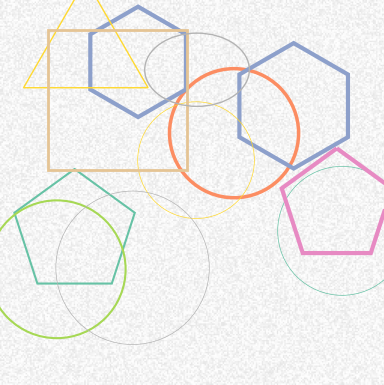[{"shape": "circle", "thickness": 0.5, "radius": 0.84, "center": [0.889, 0.4]}, {"shape": "pentagon", "thickness": 1.5, "radius": 0.82, "center": [0.194, 0.397]}, {"shape": "circle", "thickness": 2.5, "radius": 0.84, "center": [0.608, 0.654]}, {"shape": "hexagon", "thickness": 3, "radius": 0.72, "center": [0.359, 0.839]}, {"shape": "hexagon", "thickness": 3, "radius": 0.81, "center": [0.763, 0.725]}, {"shape": "pentagon", "thickness": 3, "radius": 0.75, "center": [0.875, 0.464]}, {"shape": "circle", "thickness": 1.5, "radius": 0.89, "center": [0.147, 0.301]}, {"shape": "circle", "thickness": 0.5, "radius": 0.76, "center": [0.509, 0.584]}, {"shape": "triangle", "thickness": 1, "radius": 0.93, "center": [0.223, 0.866]}, {"shape": "square", "thickness": 2, "radius": 0.91, "center": [0.306, 0.741]}, {"shape": "circle", "thickness": 0.5, "radius": 1.0, "center": [0.344, 0.304]}, {"shape": "oval", "thickness": 1, "radius": 0.68, "center": [0.512, 0.819]}]